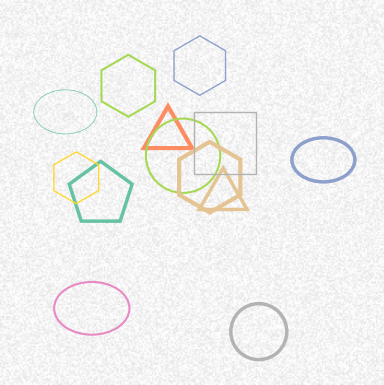[{"shape": "pentagon", "thickness": 2.5, "radius": 0.43, "center": [0.262, 0.495]}, {"shape": "oval", "thickness": 0.5, "radius": 0.41, "center": [0.17, 0.709]}, {"shape": "triangle", "thickness": 3, "radius": 0.36, "center": [0.436, 0.652]}, {"shape": "hexagon", "thickness": 1, "radius": 0.39, "center": [0.519, 0.83]}, {"shape": "oval", "thickness": 2.5, "radius": 0.41, "center": [0.84, 0.585]}, {"shape": "oval", "thickness": 1.5, "radius": 0.49, "center": [0.238, 0.199]}, {"shape": "circle", "thickness": 1.5, "radius": 0.48, "center": [0.476, 0.595]}, {"shape": "hexagon", "thickness": 1.5, "radius": 0.4, "center": [0.333, 0.777]}, {"shape": "hexagon", "thickness": 1, "radius": 0.34, "center": [0.198, 0.538]}, {"shape": "hexagon", "thickness": 3, "radius": 0.46, "center": [0.545, 0.54]}, {"shape": "triangle", "thickness": 2.5, "radius": 0.36, "center": [0.58, 0.492]}, {"shape": "square", "thickness": 1, "radius": 0.4, "center": [0.585, 0.628]}, {"shape": "circle", "thickness": 2.5, "radius": 0.36, "center": [0.672, 0.139]}]